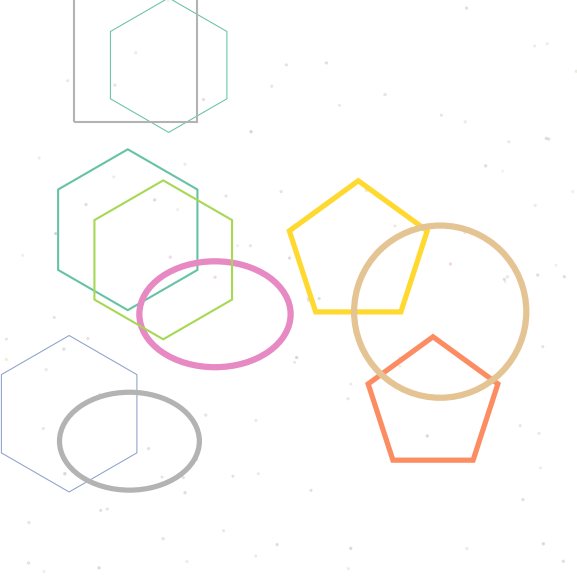[{"shape": "hexagon", "thickness": 0.5, "radius": 0.58, "center": [0.292, 0.886]}, {"shape": "hexagon", "thickness": 1, "radius": 0.7, "center": [0.221, 0.601]}, {"shape": "pentagon", "thickness": 2.5, "radius": 0.59, "center": [0.75, 0.298]}, {"shape": "hexagon", "thickness": 0.5, "radius": 0.68, "center": [0.12, 0.283]}, {"shape": "oval", "thickness": 3, "radius": 0.65, "center": [0.372, 0.455]}, {"shape": "hexagon", "thickness": 1, "radius": 0.69, "center": [0.283, 0.549]}, {"shape": "pentagon", "thickness": 2.5, "radius": 0.63, "center": [0.62, 0.561]}, {"shape": "circle", "thickness": 3, "radius": 0.75, "center": [0.762, 0.459]}, {"shape": "square", "thickness": 1, "radius": 0.53, "center": [0.235, 0.895]}, {"shape": "oval", "thickness": 2.5, "radius": 0.61, "center": [0.224, 0.235]}]